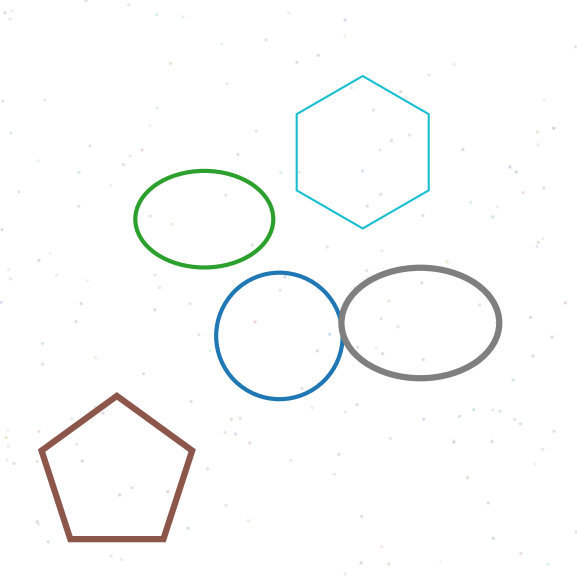[{"shape": "circle", "thickness": 2, "radius": 0.55, "center": [0.484, 0.417]}, {"shape": "oval", "thickness": 2, "radius": 0.6, "center": [0.354, 0.62]}, {"shape": "pentagon", "thickness": 3, "radius": 0.69, "center": [0.202, 0.176]}, {"shape": "oval", "thickness": 3, "radius": 0.68, "center": [0.728, 0.44]}, {"shape": "hexagon", "thickness": 1, "radius": 0.66, "center": [0.628, 0.735]}]